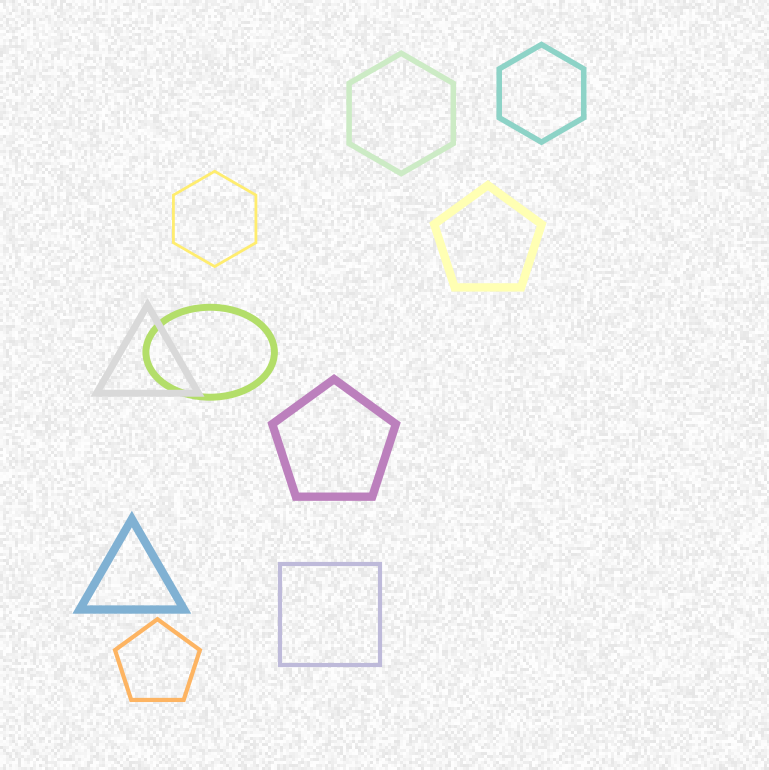[{"shape": "hexagon", "thickness": 2, "radius": 0.32, "center": [0.703, 0.879]}, {"shape": "pentagon", "thickness": 3, "radius": 0.37, "center": [0.634, 0.686]}, {"shape": "square", "thickness": 1.5, "radius": 0.33, "center": [0.428, 0.202]}, {"shape": "triangle", "thickness": 3, "radius": 0.39, "center": [0.171, 0.248]}, {"shape": "pentagon", "thickness": 1.5, "radius": 0.29, "center": [0.204, 0.138]}, {"shape": "oval", "thickness": 2.5, "radius": 0.42, "center": [0.273, 0.543]}, {"shape": "triangle", "thickness": 2.5, "radius": 0.38, "center": [0.192, 0.528]}, {"shape": "pentagon", "thickness": 3, "radius": 0.42, "center": [0.434, 0.423]}, {"shape": "hexagon", "thickness": 2, "radius": 0.39, "center": [0.521, 0.853]}, {"shape": "hexagon", "thickness": 1, "radius": 0.31, "center": [0.279, 0.716]}]